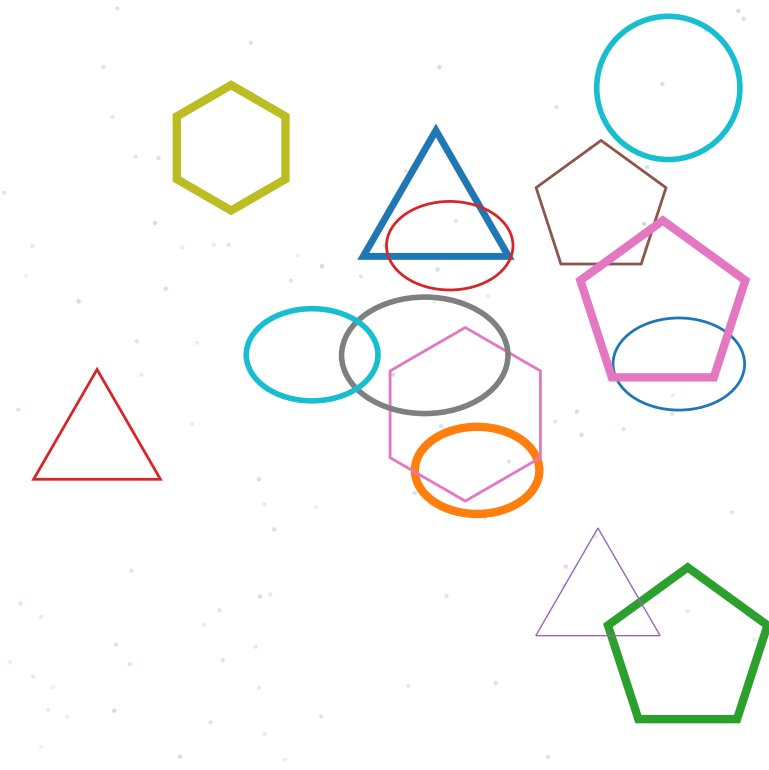[{"shape": "triangle", "thickness": 2.5, "radius": 0.55, "center": [0.566, 0.722]}, {"shape": "oval", "thickness": 1, "radius": 0.43, "center": [0.882, 0.527]}, {"shape": "oval", "thickness": 3, "radius": 0.4, "center": [0.62, 0.389]}, {"shape": "pentagon", "thickness": 3, "radius": 0.54, "center": [0.893, 0.154]}, {"shape": "oval", "thickness": 1, "radius": 0.41, "center": [0.584, 0.681]}, {"shape": "triangle", "thickness": 1, "radius": 0.48, "center": [0.126, 0.425]}, {"shape": "triangle", "thickness": 0.5, "radius": 0.47, "center": [0.777, 0.221]}, {"shape": "pentagon", "thickness": 1, "radius": 0.44, "center": [0.781, 0.729]}, {"shape": "pentagon", "thickness": 3, "radius": 0.56, "center": [0.861, 0.601]}, {"shape": "hexagon", "thickness": 1, "radius": 0.56, "center": [0.604, 0.462]}, {"shape": "oval", "thickness": 2, "radius": 0.54, "center": [0.552, 0.539]}, {"shape": "hexagon", "thickness": 3, "radius": 0.41, "center": [0.3, 0.808]}, {"shape": "oval", "thickness": 2, "radius": 0.43, "center": [0.405, 0.539]}, {"shape": "circle", "thickness": 2, "radius": 0.47, "center": [0.868, 0.886]}]